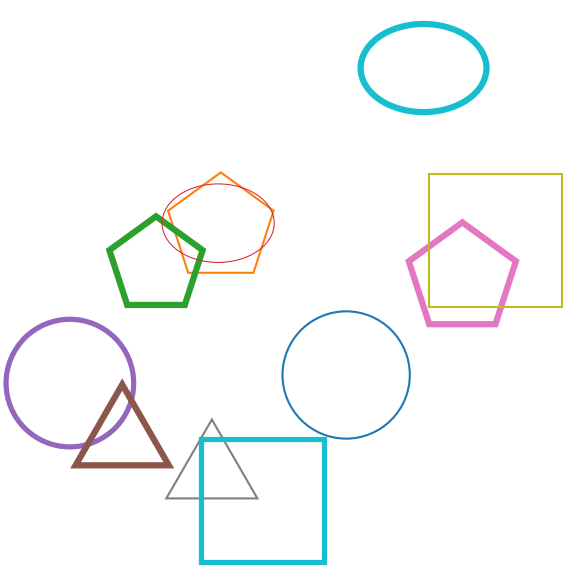[{"shape": "circle", "thickness": 1, "radius": 0.55, "center": [0.599, 0.35]}, {"shape": "pentagon", "thickness": 1, "radius": 0.48, "center": [0.382, 0.604]}, {"shape": "pentagon", "thickness": 3, "radius": 0.42, "center": [0.27, 0.54]}, {"shape": "oval", "thickness": 0.5, "radius": 0.49, "center": [0.378, 0.613]}, {"shape": "circle", "thickness": 2.5, "radius": 0.55, "center": [0.121, 0.336]}, {"shape": "triangle", "thickness": 3, "radius": 0.47, "center": [0.212, 0.24]}, {"shape": "pentagon", "thickness": 3, "radius": 0.49, "center": [0.801, 0.517]}, {"shape": "triangle", "thickness": 1, "radius": 0.46, "center": [0.367, 0.182]}, {"shape": "square", "thickness": 1, "radius": 0.58, "center": [0.859, 0.583]}, {"shape": "oval", "thickness": 3, "radius": 0.55, "center": [0.733, 0.881]}, {"shape": "square", "thickness": 2.5, "radius": 0.53, "center": [0.455, 0.133]}]